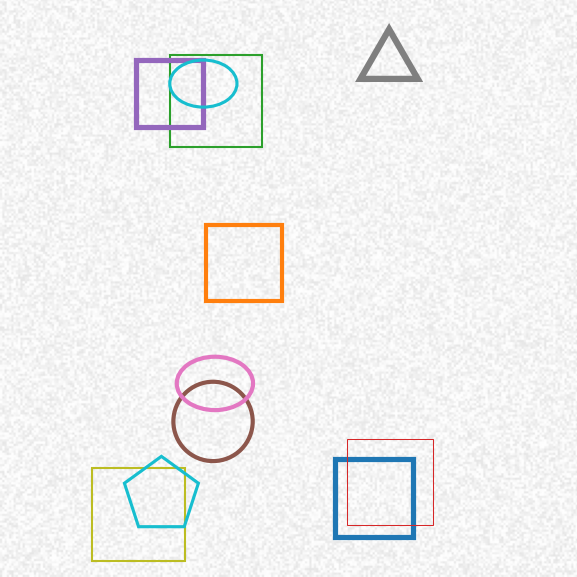[{"shape": "square", "thickness": 2.5, "radius": 0.34, "center": [0.648, 0.137]}, {"shape": "square", "thickness": 2, "radius": 0.33, "center": [0.423, 0.544]}, {"shape": "square", "thickness": 1, "radius": 0.4, "center": [0.374, 0.824]}, {"shape": "square", "thickness": 0.5, "radius": 0.38, "center": [0.675, 0.164]}, {"shape": "square", "thickness": 2.5, "radius": 0.29, "center": [0.294, 0.837]}, {"shape": "circle", "thickness": 2, "radius": 0.34, "center": [0.369, 0.269]}, {"shape": "oval", "thickness": 2, "radius": 0.33, "center": [0.372, 0.335]}, {"shape": "triangle", "thickness": 3, "radius": 0.29, "center": [0.674, 0.891]}, {"shape": "square", "thickness": 1, "radius": 0.4, "center": [0.24, 0.108]}, {"shape": "oval", "thickness": 1.5, "radius": 0.29, "center": [0.352, 0.854]}, {"shape": "pentagon", "thickness": 1.5, "radius": 0.34, "center": [0.279, 0.142]}]